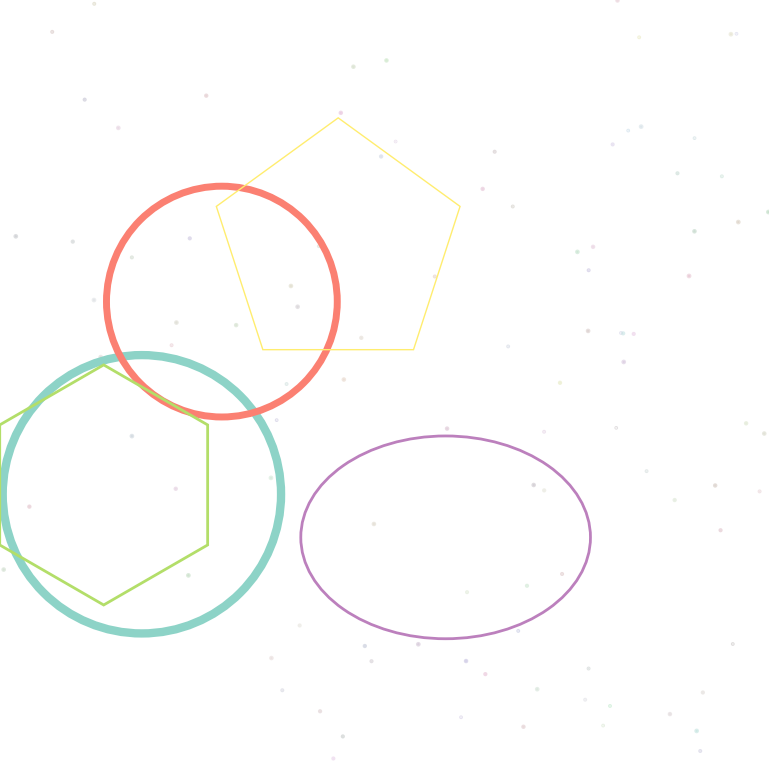[{"shape": "circle", "thickness": 3, "radius": 0.9, "center": [0.184, 0.358]}, {"shape": "circle", "thickness": 2.5, "radius": 0.75, "center": [0.288, 0.608]}, {"shape": "hexagon", "thickness": 1, "radius": 0.78, "center": [0.135, 0.37]}, {"shape": "oval", "thickness": 1, "radius": 0.94, "center": [0.579, 0.302]}, {"shape": "pentagon", "thickness": 0.5, "radius": 0.83, "center": [0.439, 0.681]}]